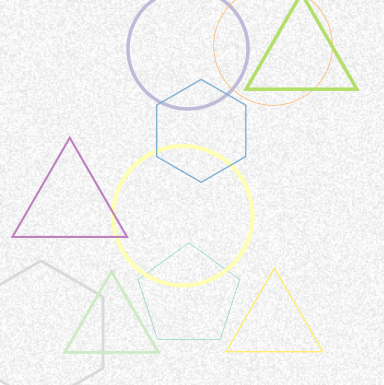[{"shape": "pentagon", "thickness": 0.5, "radius": 0.69, "center": [0.49, 0.231]}, {"shape": "circle", "thickness": 3, "radius": 0.91, "center": [0.475, 0.44]}, {"shape": "circle", "thickness": 2.5, "radius": 0.78, "center": [0.488, 0.873]}, {"shape": "hexagon", "thickness": 1, "radius": 0.67, "center": [0.523, 0.66]}, {"shape": "circle", "thickness": 0.5, "radius": 0.77, "center": [0.709, 0.881]}, {"shape": "triangle", "thickness": 2.5, "radius": 0.83, "center": [0.783, 0.851]}, {"shape": "hexagon", "thickness": 2, "radius": 0.93, "center": [0.106, 0.136]}, {"shape": "triangle", "thickness": 1.5, "radius": 0.86, "center": [0.181, 0.471]}, {"shape": "triangle", "thickness": 2, "radius": 0.7, "center": [0.29, 0.155]}, {"shape": "triangle", "thickness": 1, "radius": 0.72, "center": [0.713, 0.159]}]